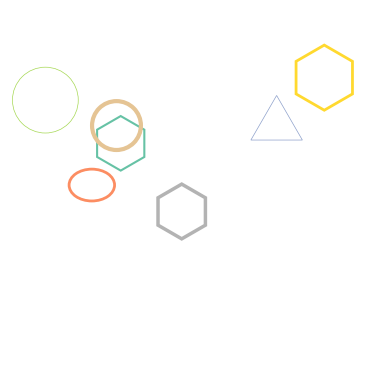[{"shape": "hexagon", "thickness": 1.5, "radius": 0.35, "center": [0.314, 0.628]}, {"shape": "oval", "thickness": 2, "radius": 0.3, "center": [0.239, 0.519]}, {"shape": "triangle", "thickness": 0.5, "radius": 0.39, "center": [0.718, 0.675]}, {"shape": "circle", "thickness": 0.5, "radius": 0.43, "center": [0.118, 0.74]}, {"shape": "hexagon", "thickness": 2, "radius": 0.42, "center": [0.842, 0.798]}, {"shape": "circle", "thickness": 3, "radius": 0.32, "center": [0.303, 0.674]}, {"shape": "hexagon", "thickness": 2.5, "radius": 0.36, "center": [0.472, 0.451]}]